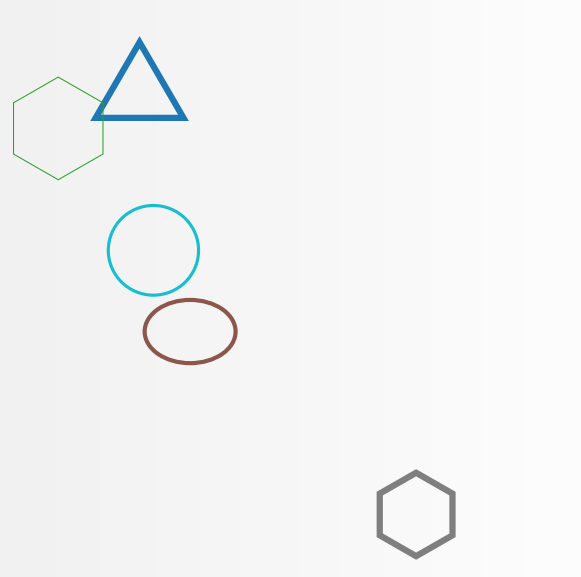[{"shape": "triangle", "thickness": 3, "radius": 0.44, "center": [0.24, 0.839]}, {"shape": "hexagon", "thickness": 0.5, "radius": 0.44, "center": [0.1, 0.777]}, {"shape": "oval", "thickness": 2, "radius": 0.39, "center": [0.327, 0.425]}, {"shape": "hexagon", "thickness": 3, "radius": 0.36, "center": [0.716, 0.108]}, {"shape": "circle", "thickness": 1.5, "radius": 0.39, "center": [0.264, 0.566]}]